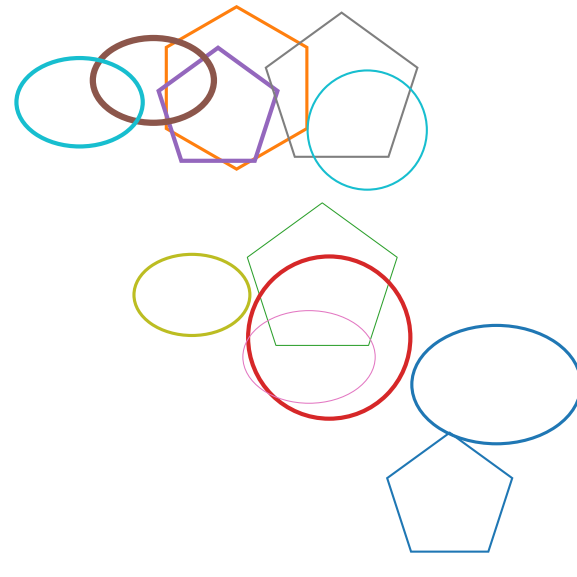[{"shape": "oval", "thickness": 1.5, "radius": 0.73, "center": [0.86, 0.333]}, {"shape": "pentagon", "thickness": 1, "radius": 0.57, "center": [0.779, 0.136]}, {"shape": "hexagon", "thickness": 1.5, "radius": 0.7, "center": [0.41, 0.847]}, {"shape": "pentagon", "thickness": 0.5, "radius": 0.68, "center": [0.558, 0.511]}, {"shape": "circle", "thickness": 2, "radius": 0.7, "center": [0.57, 0.415]}, {"shape": "pentagon", "thickness": 2, "radius": 0.54, "center": [0.378, 0.808]}, {"shape": "oval", "thickness": 3, "radius": 0.52, "center": [0.266, 0.86]}, {"shape": "oval", "thickness": 0.5, "radius": 0.57, "center": [0.535, 0.381]}, {"shape": "pentagon", "thickness": 1, "radius": 0.69, "center": [0.592, 0.839]}, {"shape": "oval", "thickness": 1.5, "radius": 0.5, "center": [0.332, 0.488]}, {"shape": "oval", "thickness": 2, "radius": 0.55, "center": [0.138, 0.822]}, {"shape": "circle", "thickness": 1, "radius": 0.52, "center": [0.636, 0.774]}]